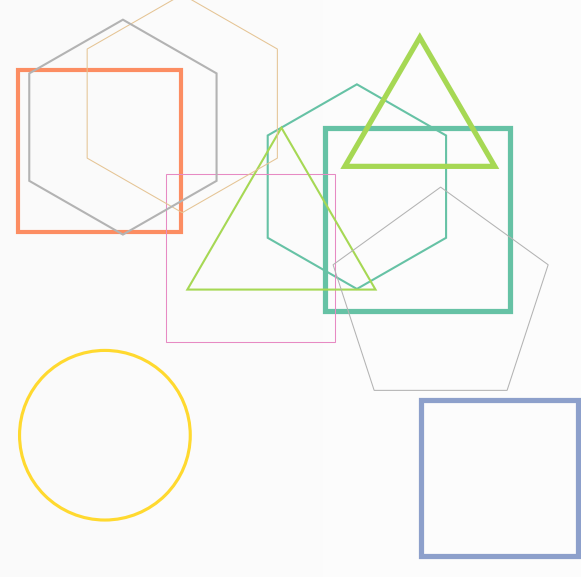[{"shape": "square", "thickness": 2.5, "radius": 0.79, "center": [0.718, 0.619]}, {"shape": "hexagon", "thickness": 1, "radius": 0.89, "center": [0.614, 0.676]}, {"shape": "square", "thickness": 2, "radius": 0.7, "center": [0.171, 0.737]}, {"shape": "square", "thickness": 2.5, "radius": 0.68, "center": [0.859, 0.171]}, {"shape": "square", "thickness": 0.5, "radius": 0.73, "center": [0.431, 0.552]}, {"shape": "triangle", "thickness": 2.5, "radius": 0.74, "center": [0.722, 0.786]}, {"shape": "triangle", "thickness": 1, "radius": 0.93, "center": [0.484, 0.591]}, {"shape": "circle", "thickness": 1.5, "radius": 0.73, "center": [0.18, 0.245]}, {"shape": "hexagon", "thickness": 0.5, "radius": 0.94, "center": [0.314, 0.82]}, {"shape": "hexagon", "thickness": 1, "radius": 0.93, "center": [0.211, 0.779]}, {"shape": "pentagon", "thickness": 0.5, "radius": 0.97, "center": [0.758, 0.481]}]